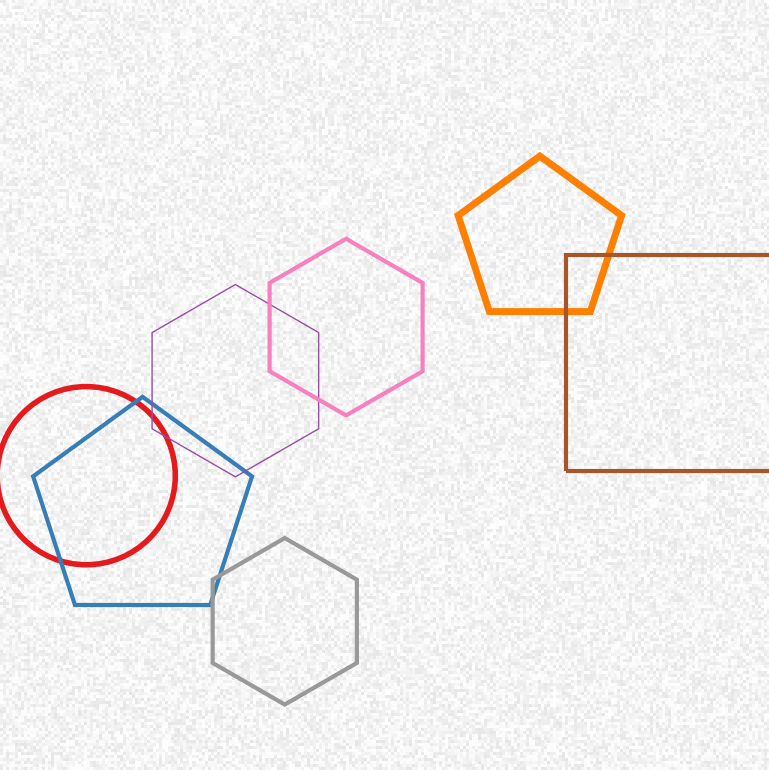[{"shape": "circle", "thickness": 2, "radius": 0.58, "center": [0.112, 0.382]}, {"shape": "pentagon", "thickness": 1.5, "radius": 0.75, "center": [0.185, 0.335]}, {"shape": "hexagon", "thickness": 0.5, "radius": 0.62, "center": [0.306, 0.506]}, {"shape": "pentagon", "thickness": 2.5, "radius": 0.56, "center": [0.701, 0.686]}, {"shape": "square", "thickness": 1.5, "radius": 0.7, "center": [0.875, 0.528]}, {"shape": "hexagon", "thickness": 1.5, "radius": 0.57, "center": [0.449, 0.575]}, {"shape": "hexagon", "thickness": 1.5, "radius": 0.54, "center": [0.37, 0.193]}]